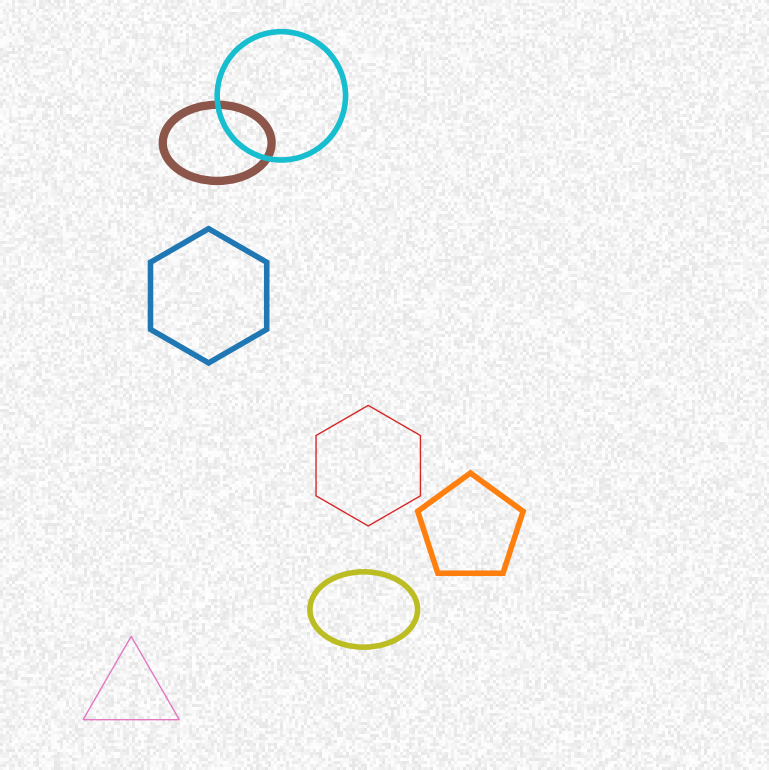[{"shape": "hexagon", "thickness": 2, "radius": 0.44, "center": [0.271, 0.616]}, {"shape": "pentagon", "thickness": 2, "radius": 0.36, "center": [0.611, 0.314]}, {"shape": "hexagon", "thickness": 0.5, "radius": 0.39, "center": [0.478, 0.395]}, {"shape": "oval", "thickness": 3, "radius": 0.35, "center": [0.282, 0.814]}, {"shape": "triangle", "thickness": 0.5, "radius": 0.36, "center": [0.17, 0.101]}, {"shape": "oval", "thickness": 2, "radius": 0.35, "center": [0.472, 0.208]}, {"shape": "circle", "thickness": 2, "radius": 0.42, "center": [0.365, 0.876]}]